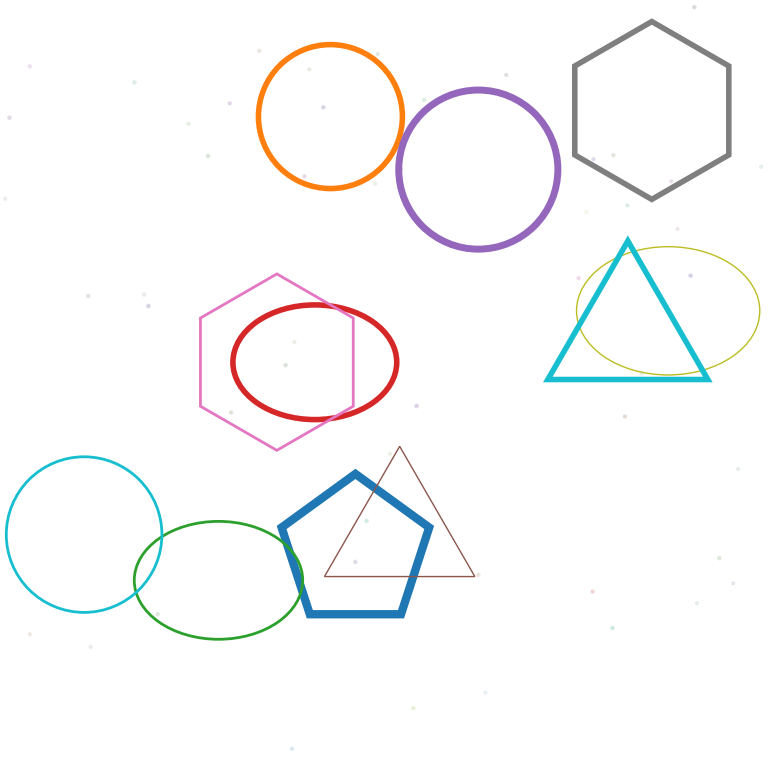[{"shape": "pentagon", "thickness": 3, "radius": 0.5, "center": [0.462, 0.284]}, {"shape": "circle", "thickness": 2, "radius": 0.47, "center": [0.429, 0.849]}, {"shape": "oval", "thickness": 1, "radius": 0.55, "center": [0.284, 0.246]}, {"shape": "oval", "thickness": 2, "radius": 0.53, "center": [0.409, 0.53]}, {"shape": "circle", "thickness": 2.5, "radius": 0.52, "center": [0.621, 0.78]}, {"shape": "triangle", "thickness": 0.5, "radius": 0.56, "center": [0.519, 0.308]}, {"shape": "hexagon", "thickness": 1, "radius": 0.57, "center": [0.36, 0.53]}, {"shape": "hexagon", "thickness": 2, "radius": 0.58, "center": [0.846, 0.857]}, {"shape": "oval", "thickness": 0.5, "radius": 0.59, "center": [0.868, 0.596]}, {"shape": "triangle", "thickness": 2, "radius": 0.6, "center": [0.815, 0.567]}, {"shape": "circle", "thickness": 1, "radius": 0.51, "center": [0.109, 0.306]}]